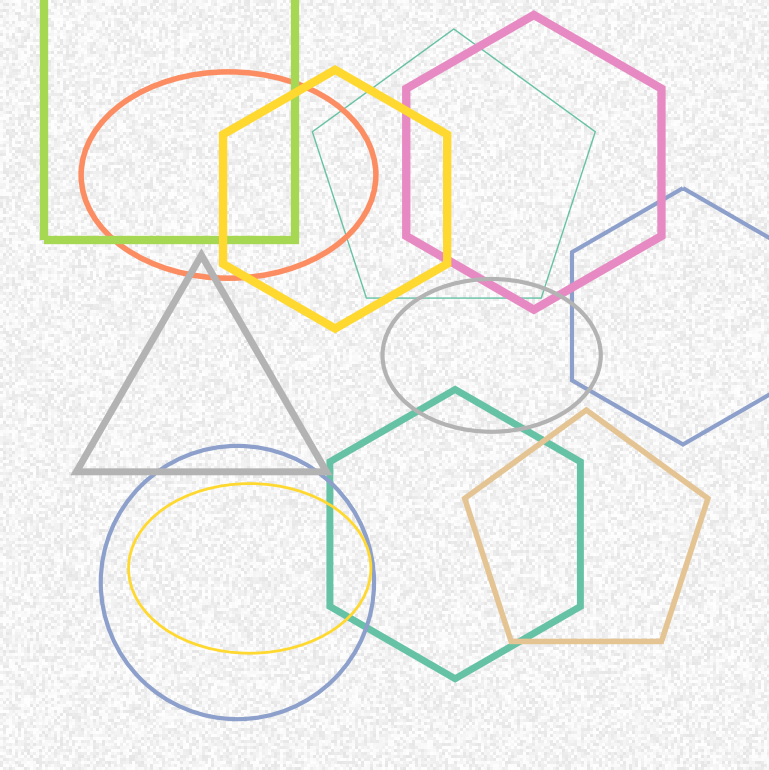[{"shape": "pentagon", "thickness": 0.5, "radius": 0.97, "center": [0.589, 0.769]}, {"shape": "hexagon", "thickness": 2.5, "radius": 0.94, "center": [0.591, 0.306]}, {"shape": "oval", "thickness": 2, "radius": 0.96, "center": [0.297, 0.773]}, {"shape": "hexagon", "thickness": 1.5, "radius": 0.83, "center": [0.887, 0.589]}, {"shape": "circle", "thickness": 1.5, "radius": 0.89, "center": [0.308, 0.243]}, {"shape": "hexagon", "thickness": 3, "radius": 0.96, "center": [0.693, 0.789]}, {"shape": "square", "thickness": 3, "radius": 0.82, "center": [0.22, 0.851]}, {"shape": "oval", "thickness": 1, "radius": 0.79, "center": [0.324, 0.262]}, {"shape": "hexagon", "thickness": 3, "radius": 0.84, "center": [0.435, 0.741]}, {"shape": "pentagon", "thickness": 2, "radius": 0.83, "center": [0.761, 0.301]}, {"shape": "triangle", "thickness": 2.5, "radius": 0.94, "center": [0.262, 0.481]}, {"shape": "oval", "thickness": 1.5, "radius": 0.71, "center": [0.638, 0.538]}]